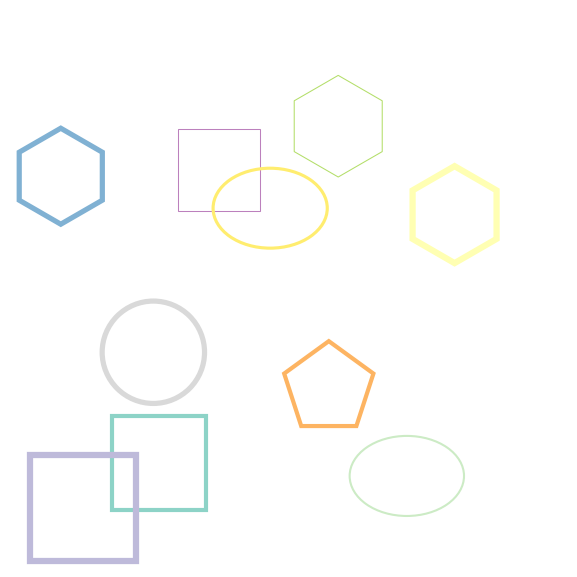[{"shape": "square", "thickness": 2, "radius": 0.41, "center": [0.276, 0.197]}, {"shape": "hexagon", "thickness": 3, "radius": 0.42, "center": [0.787, 0.627]}, {"shape": "square", "thickness": 3, "radius": 0.46, "center": [0.143, 0.119]}, {"shape": "hexagon", "thickness": 2.5, "radius": 0.42, "center": [0.105, 0.694]}, {"shape": "pentagon", "thickness": 2, "radius": 0.41, "center": [0.569, 0.327]}, {"shape": "hexagon", "thickness": 0.5, "radius": 0.44, "center": [0.586, 0.781]}, {"shape": "circle", "thickness": 2.5, "radius": 0.44, "center": [0.266, 0.389]}, {"shape": "square", "thickness": 0.5, "radius": 0.35, "center": [0.379, 0.704]}, {"shape": "oval", "thickness": 1, "radius": 0.5, "center": [0.704, 0.175]}, {"shape": "oval", "thickness": 1.5, "radius": 0.49, "center": [0.468, 0.639]}]